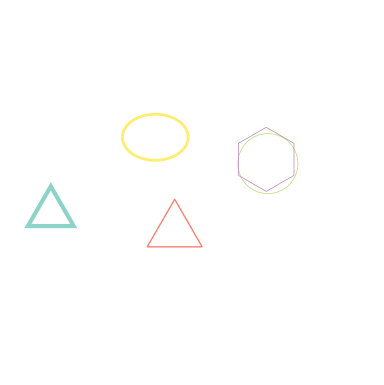[{"shape": "triangle", "thickness": 3, "radius": 0.34, "center": [0.132, 0.447]}, {"shape": "triangle", "thickness": 1, "radius": 0.41, "center": [0.454, 0.4]}, {"shape": "circle", "thickness": 0.5, "radius": 0.39, "center": [0.696, 0.575]}, {"shape": "hexagon", "thickness": 0.5, "radius": 0.42, "center": [0.691, 0.586]}, {"shape": "oval", "thickness": 2, "radius": 0.43, "center": [0.403, 0.643]}]